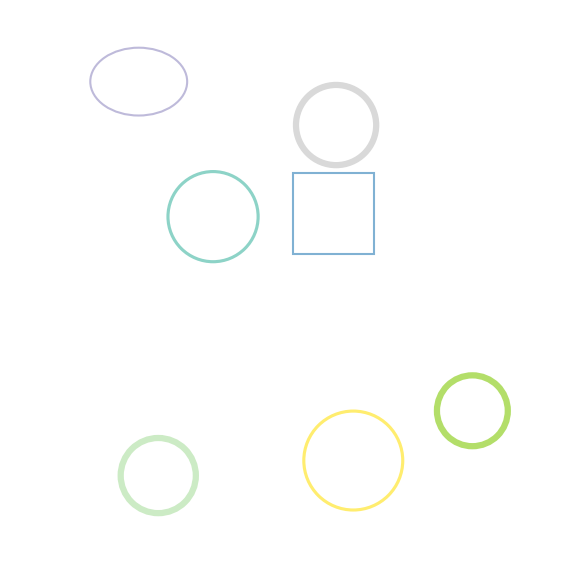[{"shape": "circle", "thickness": 1.5, "radius": 0.39, "center": [0.369, 0.624]}, {"shape": "oval", "thickness": 1, "radius": 0.42, "center": [0.24, 0.858]}, {"shape": "square", "thickness": 1, "radius": 0.35, "center": [0.577, 0.629]}, {"shape": "circle", "thickness": 3, "radius": 0.31, "center": [0.818, 0.288]}, {"shape": "circle", "thickness": 3, "radius": 0.35, "center": [0.582, 0.783]}, {"shape": "circle", "thickness": 3, "radius": 0.33, "center": [0.274, 0.176]}, {"shape": "circle", "thickness": 1.5, "radius": 0.43, "center": [0.612, 0.202]}]